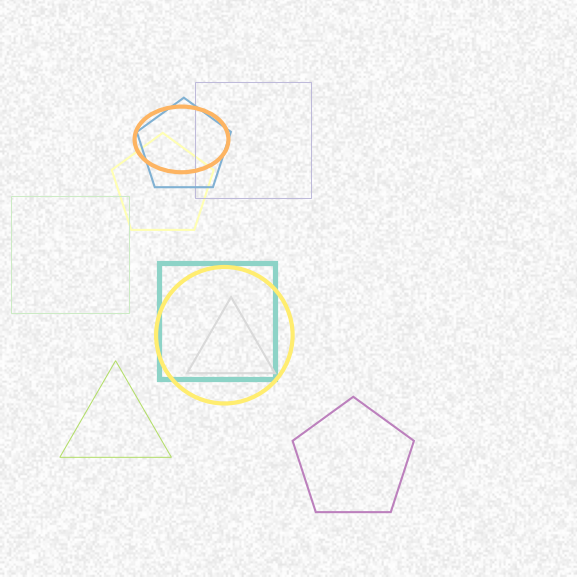[{"shape": "square", "thickness": 2.5, "radius": 0.5, "center": [0.376, 0.444]}, {"shape": "pentagon", "thickness": 1, "radius": 0.46, "center": [0.282, 0.676]}, {"shape": "square", "thickness": 0.5, "radius": 0.5, "center": [0.438, 0.756]}, {"shape": "pentagon", "thickness": 1, "radius": 0.43, "center": [0.318, 0.744]}, {"shape": "oval", "thickness": 2, "radius": 0.41, "center": [0.314, 0.758]}, {"shape": "triangle", "thickness": 0.5, "radius": 0.56, "center": [0.2, 0.263]}, {"shape": "triangle", "thickness": 1, "radius": 0.44, "center": [0.4, 0.397]}, {"shape": "pentagon", "thickness": 1, "radius": 0.55, "center": [0.612, 0.202]}, {"shape": "square", "thickness": 0.5, "radius": 0.51, "center": [0.121, 0.559]}, {"shape": "circle", "thickness": 2, "radius": 0.59, "center": [0.389, 0.419]}]